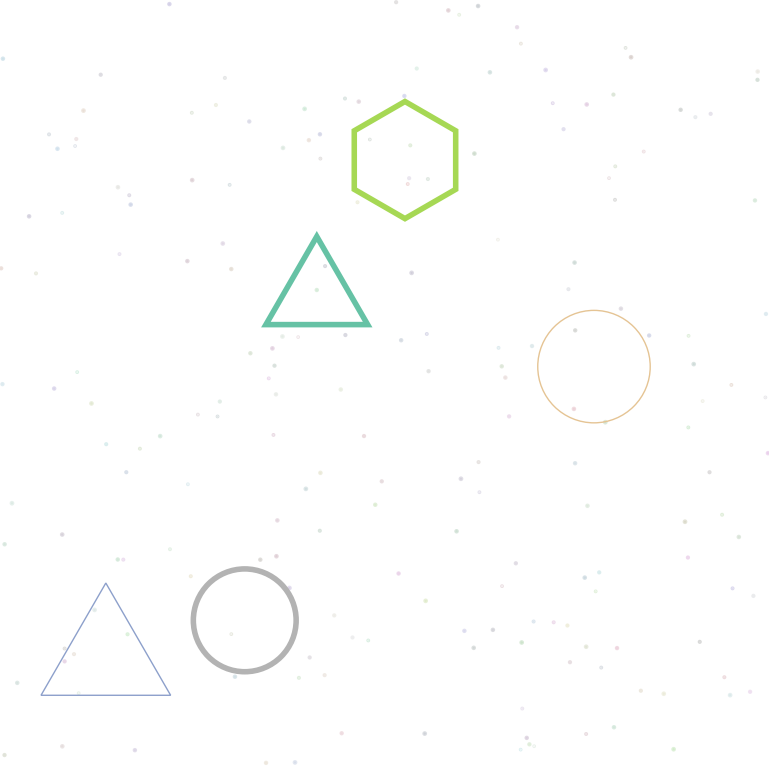[{"shape": "triangle", "thickness": 2, "radius": 0.38, "center": [0.411, 0.617]}, {"shape": "triangle", "thickness": 0.5, "radius": 0.49, "center": [0.137, 0.146]}, {"shape": "hexagon", "thickness": 2, "radius": 0.38, "center": [0.526, 0.792]}, {"shape": "circle", "thickness": 0.5, "radius": 0.37, "center": [0.771, 0.524]}, {"shape": "circle", "thickness": 2, "radius": 0.33, "center": [0.318, 0.194]}]